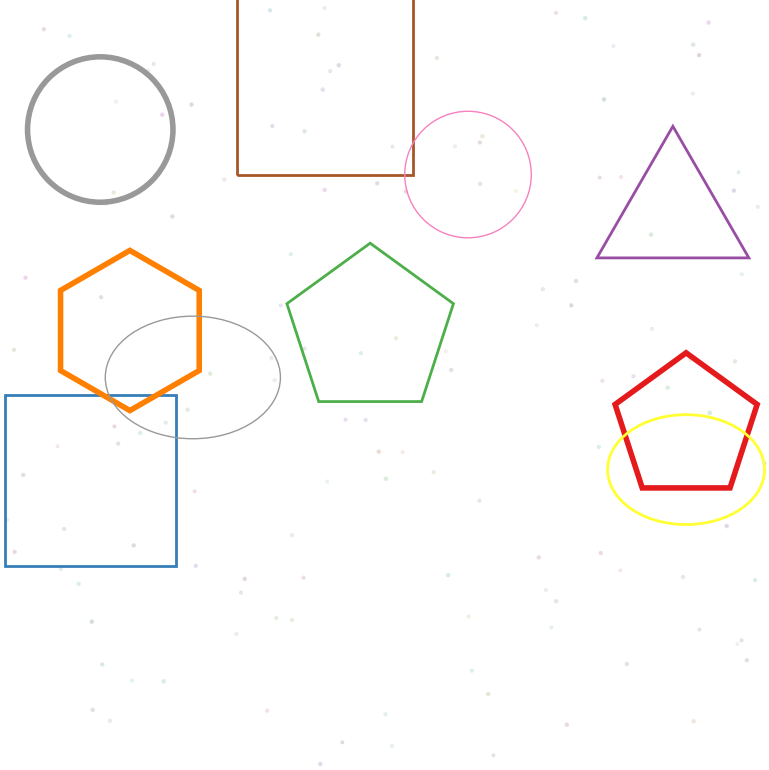[{"shape": "pentagon", "thickness": 2, "radius": 0.48, "center": [0.891, 0.445]}, {"shape": "square", "thickness": 1, "radius": 0.56, "center": [0.118, 0.376]}, {"shape": "pentagon", "thickness": 1, "radius": 0.57, "center": [0.481, 0.57]}, {"shape": "triangle", "thickness": 1, "radius": 0.57, "center": [0.874, 0.722]}, {"shape": "hexagon", "thickness": 2, "radius": 0.52, "center": [0.169, 0.571]}, {"shape": "oval", "thickness": 1, "radius": 0.51, "center": [0.891, 0.39]}, {"shape": "square", "thickness": 1, "radius": 0.57, "center": [0.422, 0.887]}, {"shape": "circle", "thickness": 0.5, "radius": 0.41, "center": [0.608, 0.773]}, {"shape": "oval", "thickness": 0.5, "radius": 0.57, "center": [0.25, 0.51]}, {"shape": "circle", "thickness": 2, "radius": 0.47, "center": [0.13, 0.832]}]